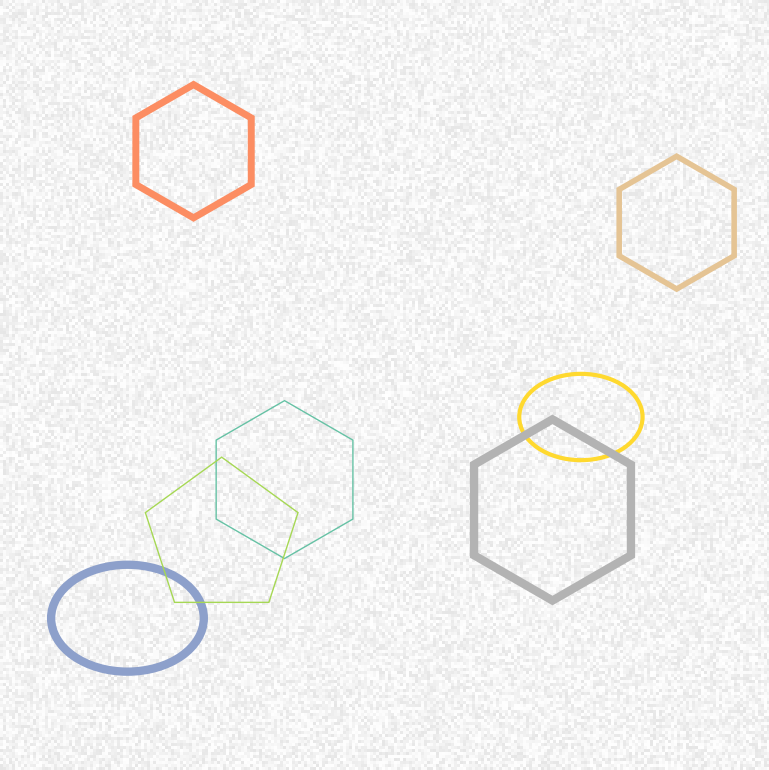[{"shape": "hexagon", "thickness": 0.5, "radius": 0.51, "center": [0.37, 0.377]}, {"shape": "hexagon", "thickness": 2.5, "radius": 0.43, "center": [0.251, 0.804]}, {"shape": "oval", "thickness": 3, "radius": 0.5, "center": [0.166, 0.197]}, {"shape": "pentagon", "thickness": 0.5, "radius": 0.52, "center": [0.288, 0.302]}, {"shape": "oval", "thickness": 1.5, "radius": 0.4, "center": [0.754, 0.458]}, {"shape": "hexagon", "thickness": 2, "radius": 0.43, "center": [0.879, 0.711]}, {"shape": "hexagon", "thickness": 3, "radius": 0.59, "center": [0.718, 0.338]}]